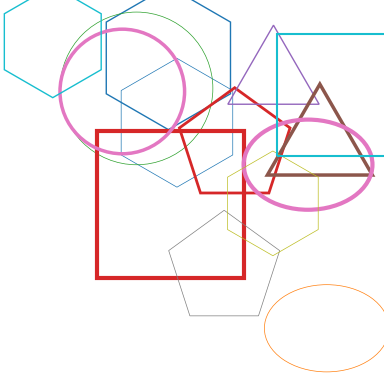[{"shape": "hexagon", "thickness": 0.5, "radius": 0.84, "center": [0.46, 0.681]}, {"shape": "hexagon", "thickness": 1, "radius": 0.93, "center": [0.437, 0.85]}, {"shape": "oval", "thickness": 0.5, "radius": 0.81, "center": [0.849, 0.147]}, {"shape": "circle", "thickness": 0.5, "radius": 0.99, "center": [0.355, 0.77]}, {"shape": "pentagon", "thickness": 2, "radius": 0.76, "center": [0.61, 0.621]}, {"shape": "square", "thickness": 3, "radius": 0.95, "center": [0.442, 0.468]}, {"shape": "triangle", "thickness": 1, "radius": 0.68, "center": [0.71, 0.798]}, {"shape": "triangle", "thickness": 2.5, "radius": 0.79, "center": [0.831, 0.624]}, {"shape": "circle", "thickness": 2.5, "radius": 0.81, "center": [0.318, 0.762]}, {"shape": "oval", "thickness": 3, "radius": 0.84, "center": [0.8, 0.572]}, {"shape": "pentagon", "thickness": 0.5, "radius": 0.76, "center": [0.582, 0.302]}, {"shape": "hexagon", "thickness": 0.5, "radius": 0.68, "center": [0.709, 0.472]}, {"shape": "hexagon", "thickness": 1, "radius": 0.73, "center": [0.137, 0.892]}, {"shape": "square", "thickness": 1.5, "radius": 0.79, "center": [0.877, 0.754]}]